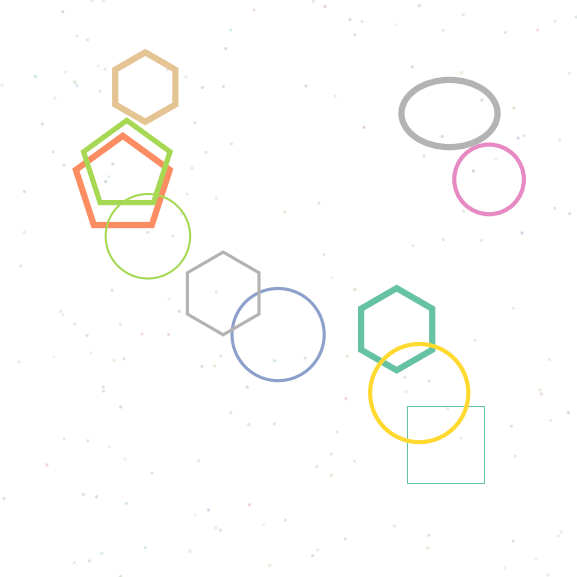[{"shape": "square", "thickness": 0.5, "radius": 0.33, "center": [0.772, 0.229]}, {"shape": "hexagon", "thickness": 3, "radius": 0.36, "center": [0.687, 0.429]}, {"shape": "pentagon", "thickness": 3, "radius": 0.43, "center": [0.213, 0.679]}, {"shape": "circle", "thickness": 1.5, "radius": 0.4, "center": [0.482, 0.42]}, {"shape": "circle", "thickness": 2, "radius": 0.3, "center": [0.847, 0.688]}, {"shape": "pentagon", "thickness": 2.5, "radius": 0.39, "center": [0.22, 0.712]}, {"shape": "circle", "thickness": 1, "radius": 0.37, "center": [0.256, 0.59]}, {"shape": "circle", "thickness": 2, "radius": 0.42, "center": [0.726, 0.318]}, {"shape": "hexagon", "thickness": 3, "radius": 0.3, "center": [0.252, 0.848]}, {"shape": "oval", "thickness": 3, "radius": 0.42, "center": [0.778, 0.803]}, {"shape": "hexagon", "thickness": 1.5, "radius": 0.36, "center": [0.386, 0.491]}]